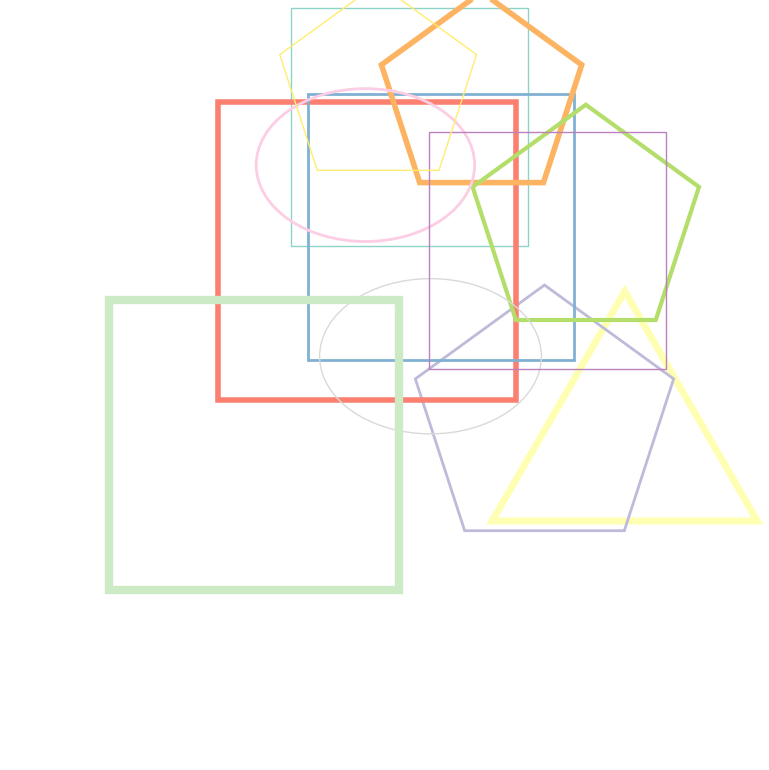[{"shape": "square", "thickness": 0.5, "radius": 0.77, "center": [0.532, 0.835]}, {"shape": "triangle", "thickness": 2.5, "radius": 0.99, "center": [0.811, 0.423]}, {"shape": "pentagon", "thickness": 1, "radius": 0.88, "center": [0.707, 0.453]}, {"shape": "square", "thickness": 2, "radius": 0.97, "center": [0.476, 0.675]}, {"shape": "square", "thickness": 1, "radius": 0.86, "center": [0.572, 0.706]}, {"shape": "pentagon", "thickness": 2, "radius": 0.68, "center": [0.625, 0.874]}, {"shape": "pentagon", "thickness": 1.5, "radius": 0.77, "center": [0.761, 0.709]}, {"shape": "oval", "thickness": 1, "radius": 0.71, "center": [0.475, 0.786]}, {"shape": "oval", "thickness": 0.5, "radius": 0.72, "center": [0.559, 0.537]}, {"shape": "square", "thickness": 0.5, "radius": 0.77, "center": [0.711, 0.674]}, {"shape": "square", "thickness": 3, "radius": 0.94, "center": [0.329, 0.422]}, {"shape": "pentagon", "thickness": 0.5, "radius": 0.67, "center": [0.491, 0.887]}]